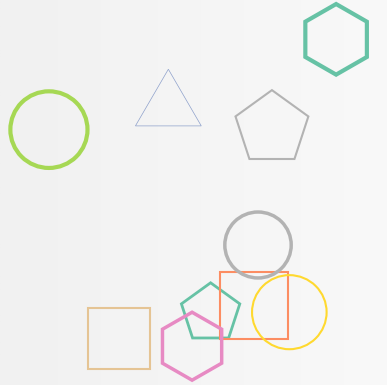[{"shape": "hexagon", "thickness": 3, "radius": 0.46, "center": [0.867, 0.898]}, {"shape": "pentagon", "thickness": 2, "radius": 0.4, "center": [0.544, 0.186]}, {"shape": "square", "thickness": 1.5, "radius": 0.44, "center": [0.655, 0.207]}, {"shape": "triangle", "thickness": 0.5, "radius": 0.49, "center": [0.434, 0.722]}, {"shape": "hexagon", "thickness": 2.5, "radius": 0.44, "center": [0.496, 0.101]}, {"shape": "circle", "thickness": 3, "radius": 0.5, "center": [0.126, 0.663]}, {"shape": "circle", "thickness": 1.5, "radius": 0.48, "center": [0.747, 0.189]}, {"shape": "square", "thickness": 1.5, "radius": 0.4, "center": [0.306, 0.121]}, {"shape": "pentagon", "thickness": 1.5, "radius": 0.49, "center": [0.702, 0.667]}, {"shape": "circle", "thickness": 2.5, "radius": 0.43, "center": [0.666, 0.364]}]